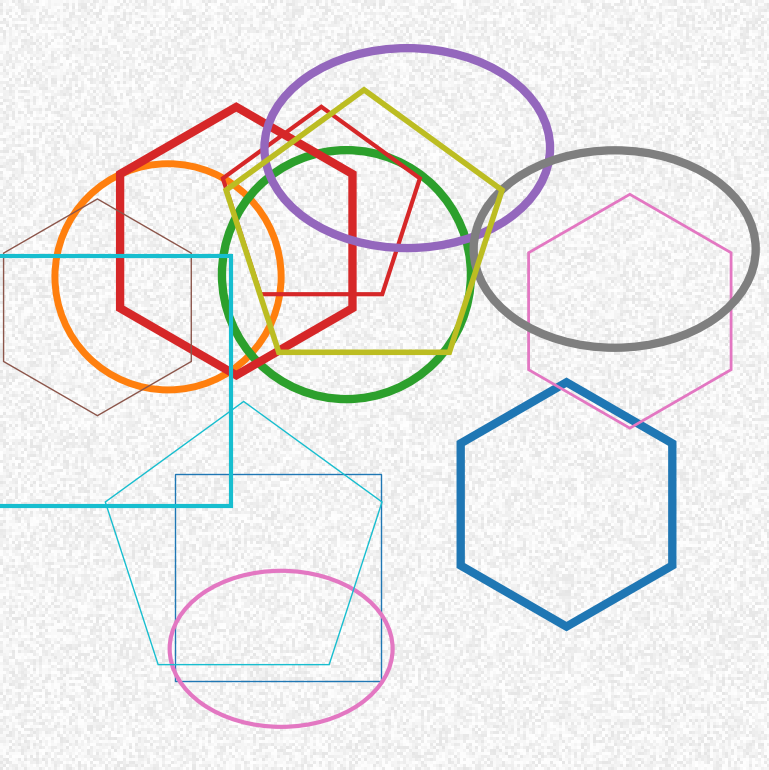[{"shape": "hexagon", "thickness": 3, "radius": 0.79, "center": [0.736, 0.345]}, {"shape": "square", "thickness": 0.5, "radius": 0.67, "center": [0.361, 0.25]}, {"shape": "circle", "thickness": 2.5, "radius": 0.73, "center": [0.218, 0.64]}, {"shape": "circle", "thickness": 3, "radius": 0.81, "center": [0.45, 0.643]}, {"shape": "hexagon", "thickness": 3, "radius": 0.87, "center": [0.307, 0.687]}, {"shape": "pentagon", "thickness": 1.5, "radius": 0.67, "center": [0.417, 0.727]}, {"shape": "oval", "thickness": 3, "radius": 0.93, "center": [0.529, 0.808]}, {"shape": "hexagon", "thickness": 0.5, "radius": 0.7, "center": [0.127, 0.601]}, {"shape": "oval", "thickness": 1.5, "radius": 0.72, "center": [0.365, 0.157]}, {"shape": "hexagon", "thickness": 1, "radius": 0.76, "center": [0.818, 0.596]}, {"shape": "oval", "thickness": 3, "radius": 0.92, "center": [0.798, 0.677]}, {"shape": "pentagon", "thickness": 2, "radius": 0.94, "center": [0.473, 0.695]}, {"shape": "pentagon", "thickness": 0.5, "radius": 0.94, "center": [0.316, 0.29]}, {"shape": "square", "thickness": 1.5, "radius": 0.81, "center": [0.138, 0.505]}]